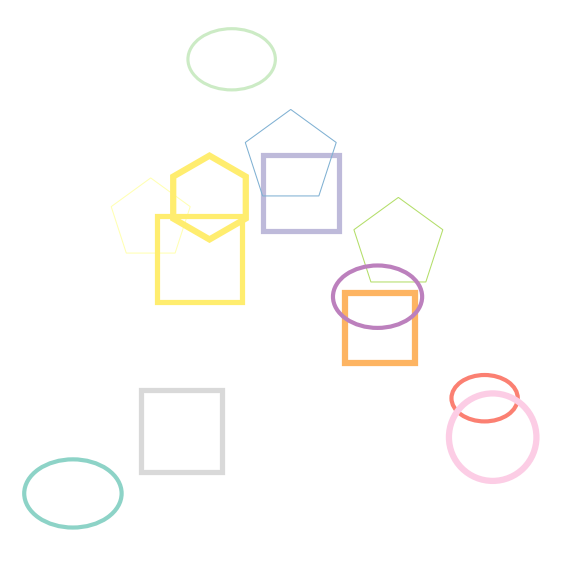[{"shape": "oval", "thickness": 2, "radius": 0.42, "center": [0.126, 0.145]}, {"shape": "pentagon", "thickness": 0.5, "radius": 0.36, "center": [0.261, 0.619]}, {"shape": "square", "thickness": 2.5, "radius": 0.33, "center": [0.521, 0.665]}, {"shape": "oval", "thickness": 2, "radius": 0.29, "center": [0.839, 0.31]}, {"shape": "pentagon", "thickness": 0.5, "radius": 0.41, "center": [0.503, 0.727]}, {"shape": "square", "thickness": 3, "radius": 0.3, "center": [0.657, 0.432]}, {"shape": "pentagon", "thickness": 0.5, "radius": 0.4, "center": [0.69, 0.576]}, {"shape": "circle", "thickness": 3, "radius": 0.38, "center": [0.853, 0.242]}, {"shape": "square", "thickness": 2.5, "radius": 0.35, "center": [0.315, 0.253]}, {"shape": "oval", "thickness": 2, "radius": 0.39, "center": [0.654, 0.485]}, {"shape": "oval", "thickness": 1.5, "radius": 0.38, "center": [0.401, 0.896]}, {"shape": "square", "thickness": 2.5, "radius": 0.37, "center": [0.346, 0.55]}, {"shape": "hexagon", "thickness": 3, "radius": 0.36, "center": [0.363, 0.657]}]